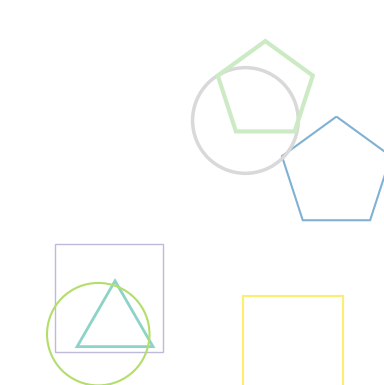[{"shape": "triangle", "thickness": 2, "radius": 0.57, "center": [0.299, 0.157]}, {"shape": "square", "thickness": 1, "radius": 0.7, "center": [0.284, 0.225]}, {"shape": "pentagon", "thickness": 1.5, "radius": 0.74, "center": [0.874, 0.548]}, {"shape": "circle", "thickness": 1.5, "radius": 0.67, "center": [0.255, 0.132]}, {"shape": "circle", "thickness": 2.5, "radius": 0.69, "center": [0.637, 0.687]}, {"shape": "pentagon", "thickness": 3, "radius": 0.65, "center": [0.689, 0.764]}, {"shape": "square", "thickness": 1.5, "radius": 0.65, "center": [0.76, 0.101]}]